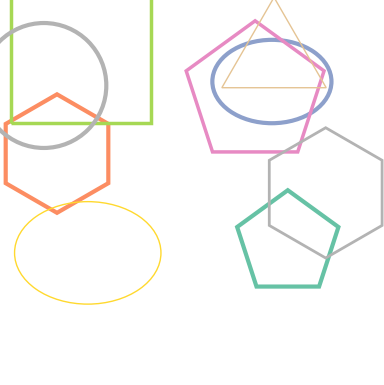[{"shape": "pentagon", "thickness": 3, "radius": 0.69, "center": [0.748, 0.368]}, {"shape": "hexagon", "thickness": 3, "radius": 0.77, "center": [0.148, 0.601]}, {"shape": "oval", "thickness": 3, "radius": 0.77, "center": [0.706, 0.788]}, {"shape": "pentagon", "thickness": 2.5, "radius": 0.94, "center": [0.663, 0.758]}, {"shape": "square", "thickness": 2.5, "radius": 0.91, "center": [0.21, 0.862]}, {"shape": "oval", "thickness": 1, "radius": 0.95, "center": [0.228, 0.343]}, {"shape": "triangle", "thickness": 1, "radius": 0.78, "center": [0.712, 0.85]}, {"shape": "hexagon", "thickness": 2, "radius": 0.85, "center": [0.846, 0.499]}, {"shape": "circle", "thickness": 3, "radius": 0.81, "center": [0.114, 0.778]}]